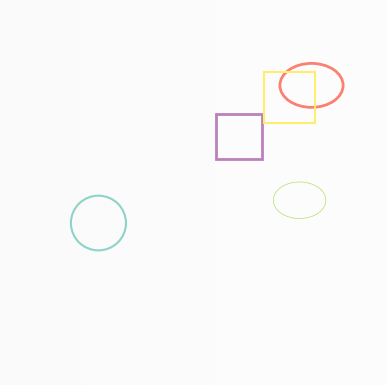[{"shape": "circle", "thickness": 1.5, "radius": 0.36, "center": [0.254, 0.421]}, {"shape": "oval", "thickness": 2, "radius": 0.41, "center": [0.804, 0.778]}, {"shape": "oval", "thickness": 0.5, "radius": 0.34, "center": [0.773, 0.48]}, {"shape": "square", "thickness": 2, "radius": 0.3, "center": [0.617, 0.646]}, {"shape": "square", "thickness": 1.5, "radius": 0.33, "center": [0.748, 0.746]}]